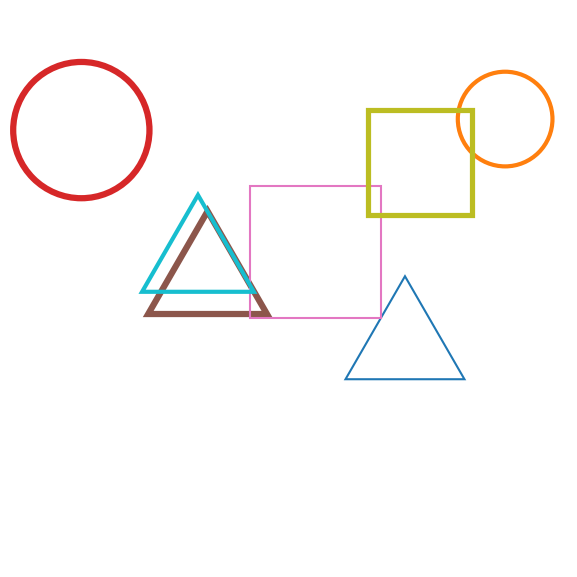[{"shape": "triangle", "thickness": 1, "radius": 0.59, "center": [0.701, 0.402]}, {"shape": "circle", "thickness": 2, "radius": 0.41, "center": [0.875, 0.793]}, {"shape": "circle", "thickness": 3, "radius": 0.59, "center": [0.141, 0.774]}, {"shape": "triangle", "thickness": 3, "radius": 0.59, "center": [0.359, 0.515]}, {"shape": "square", "thickness": 1, "radius": 0.57, "center": [0.546, 0.563]}, {"shape": "square", "thickness": 2.5, "radius": 0.45, "center": [0.727, 0.718]}, {"shape": "triangle", "thickness": 2, "radius": 0.56, "center": [0.343, 0.55]}]